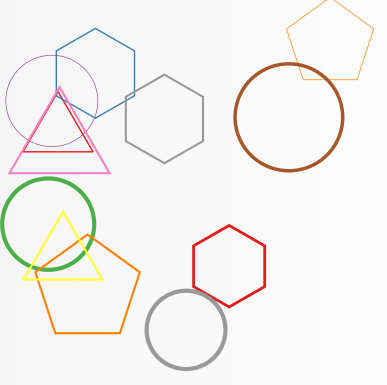[{"shape": "hexagon", "thickness": 2, "radius": 0.53, "center": [0.591, 0.309]}, {"shape": "triangle", "thickness": 1, "radius": 0.52, "center": [0.15, 0.658]}, {"shape": "hexagon", "thickness": 1, "radius": 0.58, "center": [0.246, 0.81]}, {"shape": "circle", "thickness": 3, "radius": 0.59, "center": [0.124, 0.418]}, {"shape": "circle", "thickness": 0.5, "radius": 0.59, "center": [0.134, 0.738]}, {"shape": "pentagon", "thickness": 0.5, "radius": 0.59, "center": [0.852, 0.889]}, {"shape": "pentagon", "thickness": 1.5, "radius": 0.71, "center": [0.226, 0.249]}, {"shape": "triangle", "thickness": 1.5, "radius": 0.59, "center": [0.163, 0.333]}, {"shape": "circle", "thickness": 2.5, "radius": 0.69, "center": [0.746, 0.695]}, {"shape": "triangle", "thickness": 1.5, "radius": 0.75, "center": [0.154, 0.625]}, {"shape": "circle", "thickness": 3, "radius": 0.51, "center": [0.48, 0.143]}, {"shape": "hexagon", "thickness": 1.5, "radius": 0.57, "center": [0.424, 0.691]}]